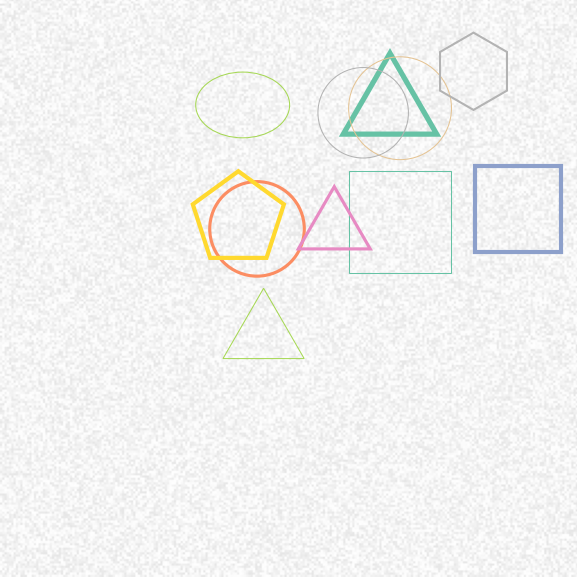[{"shape": "square", "thickness": 0.5, "radius": 0.44, "center": [0.692, 0.614]}, {"shape": "triangle", "thickness": 2.5, "radius": 0.47, "center": [0.675, 0.814]}, {"shape": "circle", "thickness": 1.5, "radius": 0.41, "center": [0.445, 0.603]}, {"shape": "square", "thickness": 2, "radius": 0.37, "center": [0.898, 0.637]}, {"shape": "triangle", "thickness": 1.5, "radius": 0.36, "center": [0.579, 0.604]}, {"shape": "oval", "thickness": 0.5, "radius": 0.41, "center": [0.42, 0.817]}, {"shape": "triangle", "thickness": 0.5, "radius": 0.41, "center": [0.456, 0.419]}, {"shape": "pentagon", "thickness": 2, "radius": 0.41, "center": [0.413, 0.62]}, {"shape": "circle", "thickness": 0.5, "radius": 0.45, "center": [0.693, 0.812]}, {"shape": "circle", "thickness": 0.5, "radius": 0.39, "center": [0.629, 0.804]}, {"shape": "hexagon", "thickness": 1, "radius": 0.33, "center": [0.82, 0.876]}]